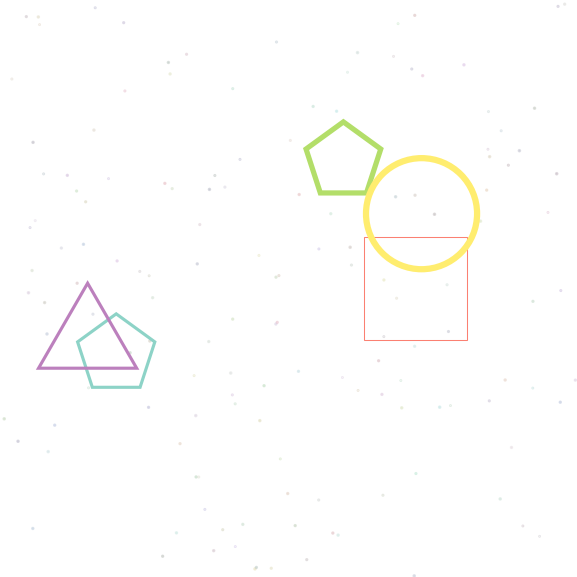[{"shape": "pentagon", "thickness": 1.5, "radius": 0.35, "center": [0.201, 0.385]}, {"shape": "square", "thickness": 0.5, "radius": 0.45, "center": [0.719, 0.5]}, {"shape": "pentagon", "thickness": 2.5, "radius": 0.34, "center": [0.595, 0.72]}, {"shape": "triangle", "thickness": 1.5, "radius": 0.49, "center": [0.152, 0.411]}, {"shape": "circle", "thickness": 3, "radius": 0.48, "center": [0.73, 0.629]}]